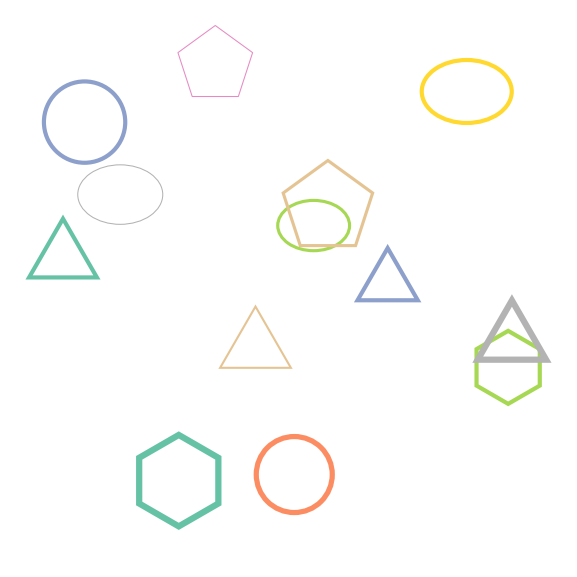[{"shape": "triangle", "thickness": 2, "radius": 0.34, "center": [0.109, 0.553]}, {"shape": "hexagon", "thickness": 3, "radius": 0.4, "center": [0.31, 0.167]}, {"shape": "circle", "thickness": 2.5, "radius": 0.33, "center": [0.51, 0.177]}, {"shape": "circle", "thickness": 2, "radius": 0.35, "center": [0.146, 0.788]}, {"shape": "triangle", "thickness": 2, "radius": 0.3, "center": [0.671, 0.509]}, {"shape": "pentagon", "thickness": 0.5, "radius": 0.34, "center": [0.373, 0.887]}, {"shape": "oval", "thickness": 1.5, "radius": 0.31, "center": [0.543, 0.609]}, {"shape": "hexagon", "thickness": 2, "radius": 0.32, "center": [0.88, 0.363]}, {"shape": "oval", "thickness": 2, "radius": 0.39, "center": [0.808, 0.841]}, {"shape": "pentagon", "thickness": 1.5, "radius": 0.41, "center": [0.568, 0.64]}, {"shape": "triangle", "thickness": 1, "radius": 0.35, "center": [0.442, 0.398]}, {"shape": "oval", "thickness": 0.5, "radius": 0.37, "center": [0.208, 0.662]}, {"shape": "triangle", "thickness": 3, "radius": 0.34, "center": [0.886, 0.41]}]